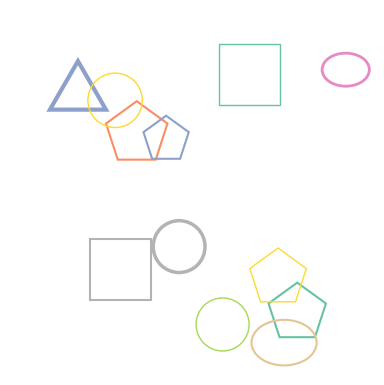[{"shape": "square", "thickness": 1, "radius": 0.4, "center": [0.647, 0.805]}, {"shape": "pentagon", "thickness": 1.5, "radius": 0.39, "center": [0.772, 0.188]}, {"shape": "pentagon", "thickness": 1.5, "radius": 0.42, "center": [0.355, 0.653]}, {"shape": "pentagon", "thickness": 1.5, "radius": 0.31, "center": [0.431, 0.638]}, {"shape": "triangle", "thickness": 3, "radius": 0.42, "center": [0.202, 0.757]}, {"shape": "oval", "thickness": 2, "radius": 0.31, "center": [0.898, 0.819]}, {"shape": "circle", "thickness": 1, "radius": 0.34, "center": [0.578, 0.157]}, {"shape": "circle", "thickness": 1, "radius": 0.35, "center": [0.299, 0.739]}, {"shape": "pentagon", "thickness": 1, "radius": 0.39, "center": [0.722, 0.279]}, {"shape": "oval", "thickness": 1.5, "radius": 0.42, "center": [0.738, 0.11]}, {"shape": "circle", "thickness": 2.5, "radius": 0.34, "center": [0.465, 0.359]}, {"shape": "square", "thickness": 1.5, "radius": 0.4, "center": [0.313, 0.3]}]